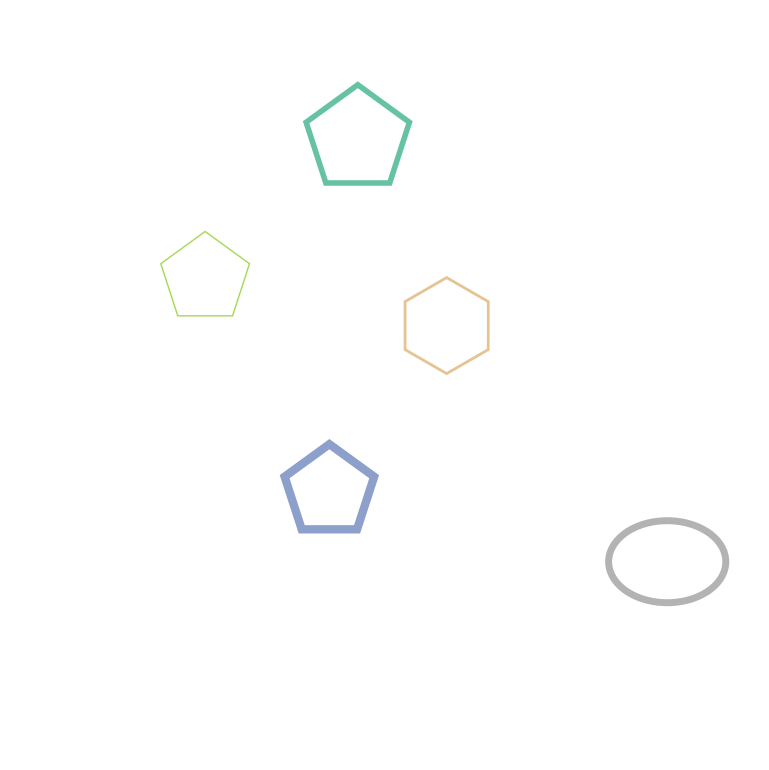[{"shape": "pentagon", "thickness": 2, "radius": 0.35, "center": [0.465, 0.819]}, {"shape": "pentagon", "thickness": 3, "radius": 0.31, "center": [0.428, 0.362]}, {"shape": "pentagon", "thickness": 0.5, "radius": 0.3, "center": [0.266, 0.639]}, {"shape": "hexagon", "thickness": 1, "radius": 0.31, "center": [0.58, 0.577]}, {"shape": "oval", "thickness": 2.5, "radius": 0.38, "center": [0.867, 0.271]}]